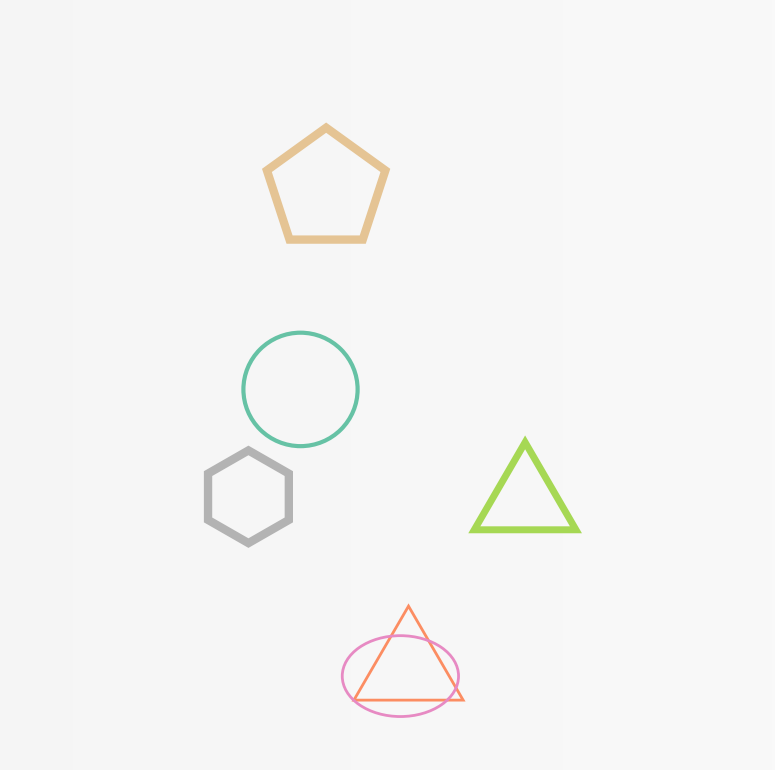[{"shape": "circle", "thickness": 1.5, "radius": 0.37, "center": [0.388, 0.494]}, {"shape": "triangle", "thickness": 1, "radius": 0.41, "center": [0.527, 0.131]}, {"shape": "oval", "thickness": 1, "radius": 0.38, "center": [0.517, 0.122]}, {"shape": "triangle", "thickness": 2.5, "radius": 0.38, "center": [0.678, 0.35]}, {"shape": "pentagon", "thickness": 3, "radius": 0.4, "center": [0.421, 0.754]}, {"shape": "hexagon", "thickness": 3, "radius": 0.3, "center": [0.321, 0.355]}]